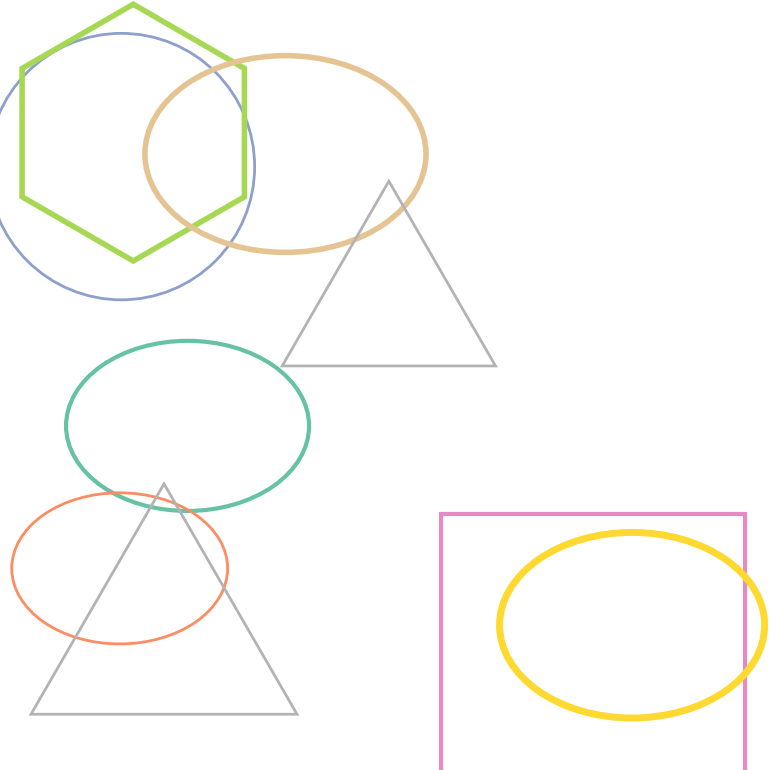[{"shape": "oval", "thickness": 1.5, "radius": 0.79, "center": [0.244, 0.447]}, {"shape": "oval", "thickness": 1, "radius": 0.7, "center": [0.155, 0.262]}, {"shape": "circle", "thickness": 1, "radius": 0.87, "center": [0.158, 0.784]}, {"shape": "square", "thickness": 1.5, "radius": 0.99, "center": [0.77, 0.135]}, {"shape": "hexagon", "thickness": 2, "radius": 0.83, "center": [0.173, 0.828]}, {"shape": "oval", "thickness": 2.5, "radius": 0.86, "center": [0.821, 0.188]}, {"shape": "oval", "thickness": 2, "radius": 0.91, "center": [0.371, 0.8]}, {"shape": "triangle", "thickness": 1, "radius": 0.8, "center": [0.505, 0.605]}, {"shape": "triangle", "thickness": 1, "radius": 1.0, "center": [0.213, 0.172]}]